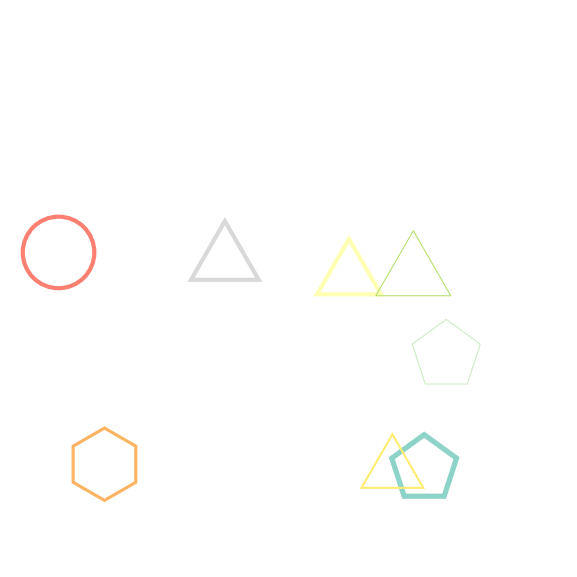[{"shape": "pentagon", "thickness": 2.5, "radius": 0.29, "center": [0.734, 0.188]}, {"shape": "triangle", "thickness": 2, "radius": 0.32, "center": [0.604, 0.521]}, {"shape": "circle", "thickness": 2, "radius": 0.31, "center": [0.101, 0.562]}, {"shape": "hexagon", "thickness": 1.5, "radius": 0.31, "center": [0.181, 0.195]}, {"shape": "triangle", "thickness": 0.5, "radius": 0.38, "center": [0.716, 0.525]}, {"shape": "triangle", "thickness": 2, "radius": 0.34, "center": [0.389, 0.548]}, {"shape": "pentagon", "thickness": 0.5, "radius": 0.31, "center": [0.773, 0.384]}, {"shape": "triangle", "thickness": 1, "radius": 0.31, "center": [0.679, 0.185]}]